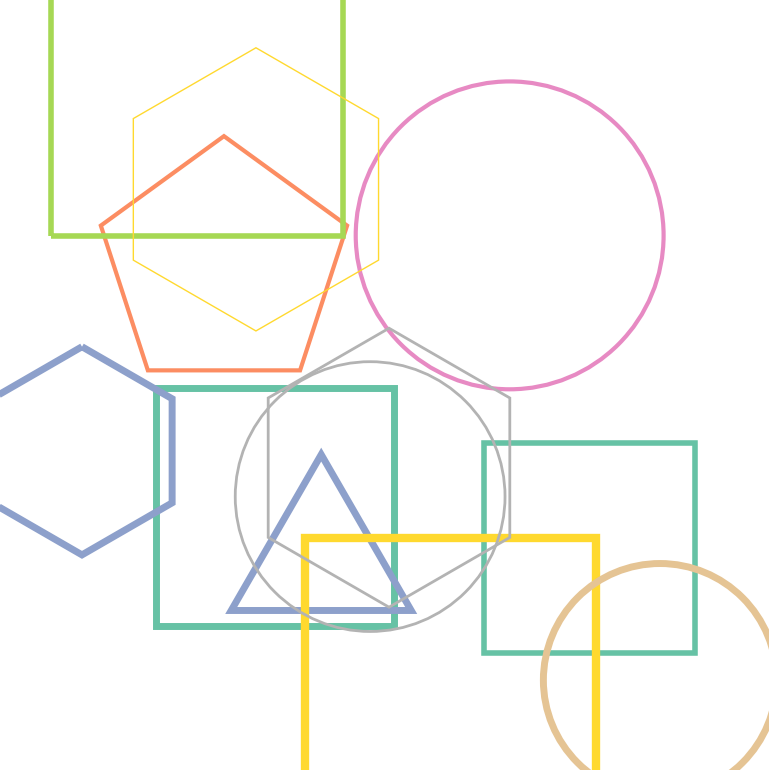[{"shape": "square", "thickness": 2.5, "radius": 0.78, "center": [0.357, 0.342]}, {"shape": "square", "thickness": 2, "radius": 0.68, "center": [0.766, 0.288]}, {"shape": "pentagon", "thickness": 1.5, "radius": 0.84, "center": [0.291, 0.655]}, {"shape": "hexagon", "thickness": 2.5, "radius": 0.68, "center": [0.106, 0.415]}, {"shape": "triangle", "thickness": 2.5, "radius": 0.67, "center": [0.417, 0.275]}, {"shape": "circle", "thickness": 1.5, "radius": 1.0, "center": [0.662, 0.694]}, {"shape": "square", "thickness": 2, "radius": 0.95, "center": [0.256, 0.882]}, {"shape": "hexagon", "thickness": 0.5, "radius": 0.92, "center": [0.332, 0.754]}, {"shape": "square", "thickness": 3, "radius": 0.95, "center": [0.585, 0.111]}, {"shape": "circle", "thickness": 2.5, "radius": 0.76, "center": [0.857, 0.117]}, {"shape": "circle", "thickness": 1, "radius": 0.88, "center": [0.481, 0.355]}, {"shape": "hexagon", "thickness": 1, "radius": 0.91, "center": [0.505, 0.393]}]